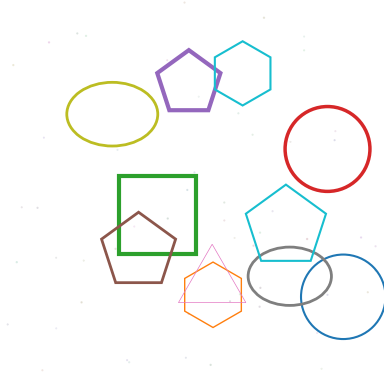[{"shape": "circle", "thickness": 1.5, "radius": 0.55, "center": [0.892, 0.229]}, {"shape": "hexagon", "thickness": 1, "radius": 0.42, "center": [0.553, 0.234]}, {"shape": "square", "thickness": 3, "radius": 0.5, "center": [0.41, 0.441]}, {"shape": "circle", "thickness": 2.5, "radius": 0.55, "center": [0.851, 0.613]}, {"shape": "pentagon", "thickness": 3, "radius": 0.43, "center": [0.49, 0.784]}, {"shape": "pentagon", "thickness": 2, "radius": 0.51, "center": [0.36, 0.348]}, {"shape": "triangle", "thickness": 0.5, "radius": 0.51, "center": [0.551, 0.264]}, {"shape": "oval", "thickness": 2, "radius": 0.54, "center": [0.753, 0.282]}, {"shape": "oval", "thickness": 2, "radius": 0.59, "center": [0.292, 0.703]}, {"shape": "hexagon", "thickness": 1.5, "radius": 0.42, "center": [0.63, 0.809]}, {"shape": "pentagon", "thickness": 1.5, "radius": 0.55, "center": [0.743, 0.411]}]